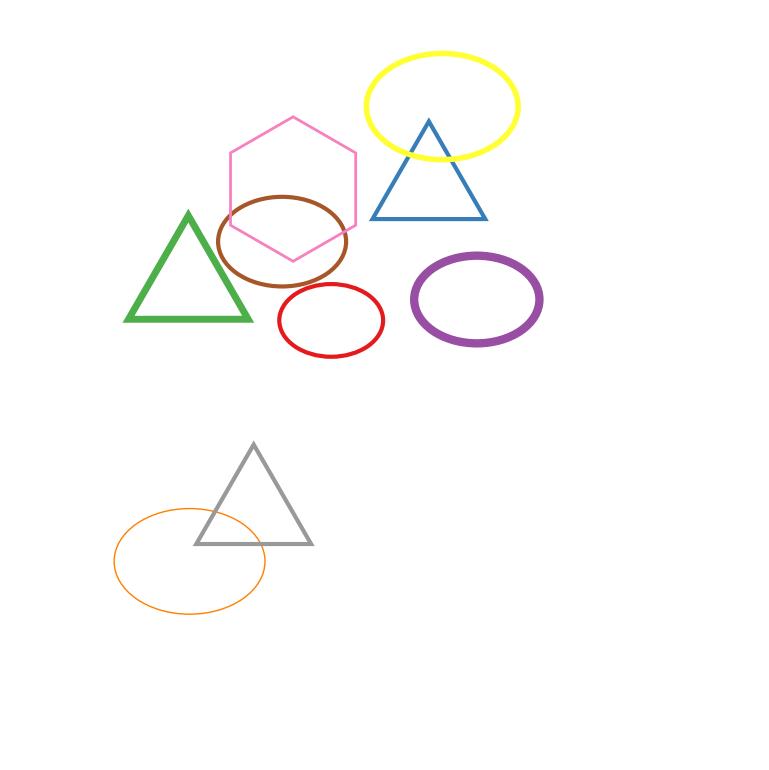[{"shape": "oval", "thickness": 1.5, "radius": 0.34, "center": [0.43, 0.584]}, {"shape": "triangle", "thickness": 1.5, "radius": 0.42, "center": [0.557, 0.758]}, {"shape": "triangle", "thickness": 2.5, "radius": 0.45, "center": [0.245, 0.63]}, {"shape": "oval", "thickness": 3, "radius": 0.41, "center": [0.619, 0.611]}, {"shape": "oval", "thickness": 0.5, "radius": 0.49, "center": [0.246, 0.271]}, {"shape": "oval", "thickness": 2, "radius": 0.49, "center": [0.574, 0.862]}, {"shape": "oval", "thickness": 1.5, "radius": 0.42, "center": [0.366, 0.686]}, {"shape": "hexagon", "thickness": 1, "radius": 0.47, "center": [0.381, 0.754]}, {"shape": "triangle", "thickness": 1.5, "radius": 0.43, "center": [0.329, 0.337]}]